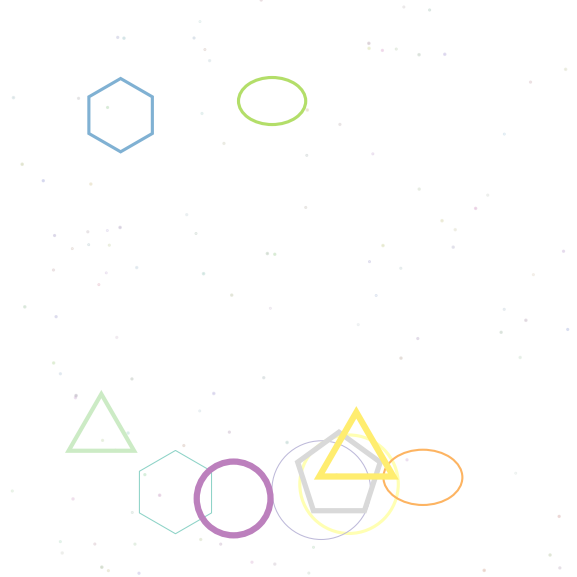[{"shape": "hexagon", "thickness": 0.5, "radius": 0.36, "center": [0.304, 0.147]}, {"shape": "circle", "thickness": 1.5, "radius": 0.43, "center": [0.604, 0.161]}, {"shape": "circle", "thickness": 0.5, "radius": 0.43, "center": [0.556, 0.15]}, {"shape": "hexagon", "thickness": 1.5, "radius": 0.32, "center": [0.209, 0.8]}, {"shape": "oval", "thickness": 1, "radius": 0.34, "center": [0.732, 0.173]}, {"shape": "oval", "thickness": 1.5, "radius": 0.29, "center": [0.471, 0.824]}, {"shape": "pentagon", "thickness": 2.5, "radius": 0.38, "center": [0.587, 0.176]}, {"shape": "circle", "thickness": 3, "radius": 0.32, "center": [0.405, 0.136]}, {"shape": "triangle", "thickness": 2, "radius": 0.33, "center": [0.175, 0.251]}, {"shape": "triangle", "thickness": 3, "radius": 0.37, "center": [0.617, 0.211]}]